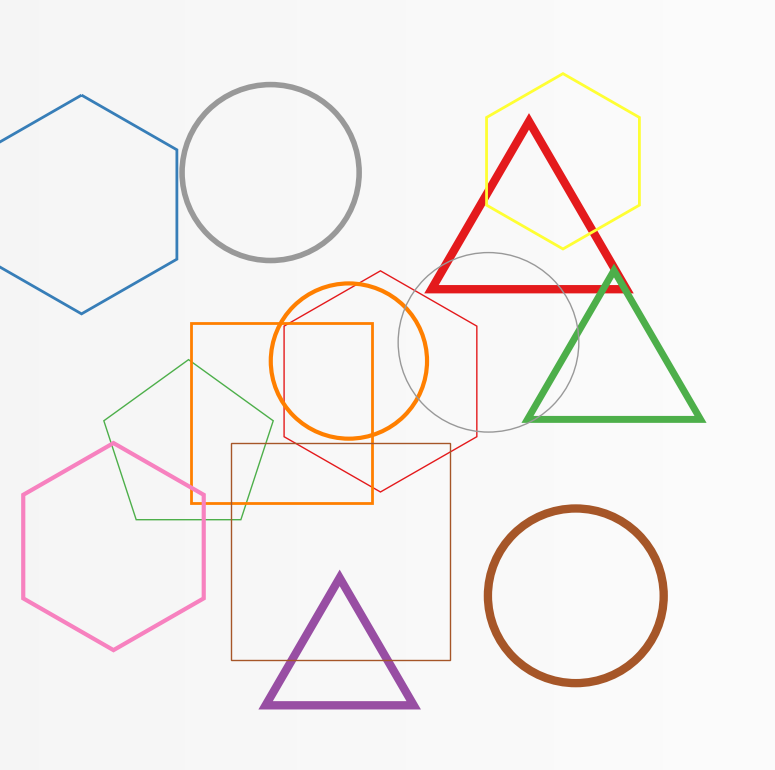[{"shape": "hexagon", "thickness": 0.5, "radius": 0.72, "center": [0.491, 0.505]}, {"shape": "triangle", "thickness": 3, "radius": 0.73, "center": [0.683, 0.697]}, {"shape": "hexagon", "thickness": 1, "radius": 0.71, "center": [0.105, 0.734]}, {"shape": "pentagon", "thickness": 0.5, "radius": 0.57, "center": [0.243, 0.418]}, {"shape": "triangle", "thickness": 2.5, "radius": 0.64, "center": [0.792, 0.52]}, {"shape": "triangle", "thickness": 3, "radius": 0.55, "center": [0.438, 0.139]}, {"shape": "square", "thickness": 1, "radius": 0.59, "center": [0.363, 0.463]}, {"shape": "circle", "thickness": 1.5, "radius": 0.5, "center": [0.45, 0.531]}, {"shape": "hexagon", "thickness": 1, "radius": 0.57, "center": [0.726, 0.791]}, {"shape": "circle", "thickness": 3, "radius": 0.57, "center": [0.743, 0.226]}, {"shape": "square", "thickness": 0.5, "radius": 0.71, "center": [0.44, 0.284]}, {"shape": "hexagon", "thickness": 1.5, "radius": 0.67, "center": [0.146, 0.29]}, {"shape": "circle", "thickness": 0.5, "radius": 0.58, "center": [0.63, 0.555]}, {"shape": "circle", "thickness": 2, "radius": 0.57, "center": [0.349, 0.776]}]